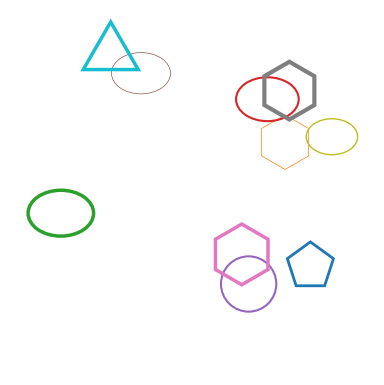[{"shape": "pentagon", "thickness": 2, "radius": 0.31, "center": [0.806, 0.309]}, {"shape": "hexagon", "thickness": 0.5, "radius": 0.35, "center": [0.74, 0.631]}, {"shape": "oval", "thickness": 2.5, "radius": 0.43, "center": [0.158, 0.446]}, {"shape": "oval", "thickness": 1.5, "radius": 0.41, "center": [0.695, 0.742]}, {"shape": "circle", "thickness": 1.5, "radius": 0.36, "center": [0.646, 0.262]}, {"shape": "oval", "thickness": 0.5, "radius": 0.38, "center": [0.366, 0.81]}, {"shape": "hexagon", "thickness": 2.5, "radius": 0.39, "center": [0.628, 0.339]}, {"shape": "hexagon", "thickness": 3, "radius": 0.37, "center": [0.752, 0.765]}, {"shape": "oval", "thickness": 1, "radius": 0.33, "center": [0.862, 0.645]}, {"shape": "triangle", "thickness": 2.5, "radius": 0.41, "center": [0.288, 0.861]}]